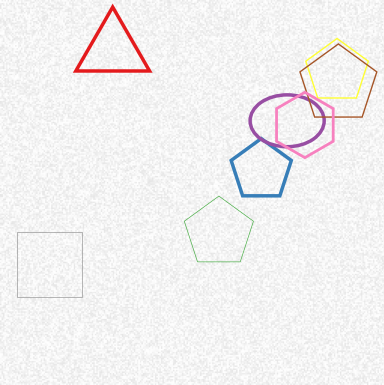[{"shape": "triangle", "thickness": 2.5, "radius": 0.55, "center": [0.293, 0.871]}, {"shape": "pentagon", "thickness": 2.5, "radius": 0.41, "center": [0.679, 0.558]}, {"shape": "pentagon", "thickness": 0.5, "radius": 0.47, "center": [0.569, 0.396]}, {"shape": "oval", "thickness": 2.5, "radius": 0.48, "center": [0.746, 0.686]}, {"shape": "pentagon", "thickness": 1, "radius": 0.43, "center": [0.875, 0.815]}, {"shape": "pentagon", "thickness": 1, "radius": 0.52, "center": [0.879, 0.781]}, {"shape": "hexagon", "thickness": 2, "radius": 0.42, "center": [0.792, 0.675]}, {"shape": "square", "thickness": 0.5, "radius": 0.42, "center": [0.128, 0.314]}]